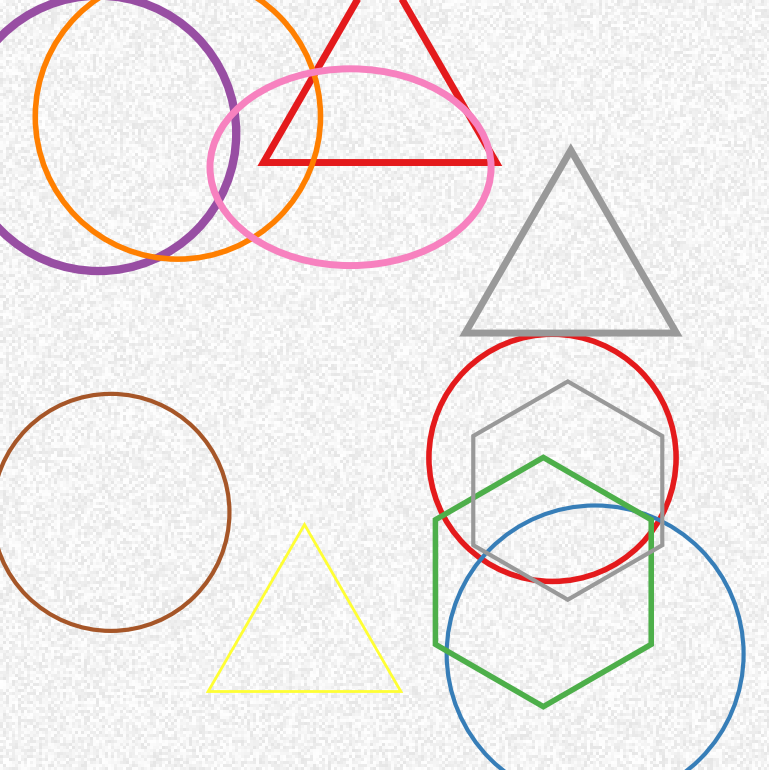[{"shape": "triangle", "thickness": 2.5, "radius": 0.87, "center": [0.493, 0.876]}, {"shape": "circle", "thickness": 2, "radius": 0.8, "center": [0.718, 0.405]}, {"shape": "circle", "thickness": 1.5, "radius": 0.96, "center": [0.773, 0.151]}, {"shape": "hexagon", "thickness": 2, "radius": 0.81, "center": [0.706, 0.244]}, {"shape": "circle", "thickness": 3, "radius": 0.89, "center": [0.128, 0.827]}, {"shape": "circle", "thickness": 2, "radius": 0.93, "center": [0.231, 0.849]}, {"shape": "triangle", "thickness": 1, "radius": 0.72, "center": [0.395, 0.174]}, {"shape": "circle", "thickness": 1.5, "radius": 0.77, "center": [0.144, 0.335]}, {"shape": "oval", "thickness": 2.5, "radius": 0.91, "center": [0.455, 0.783]}, {"shape": "triangle", "thickness": 2.5, "radius": 0.79, "center": [0.741, 0.647]}, {"shape": "hexagon", "thickness": 1.5, "radius": 0.71, "center": [0.737, 0.363]}]